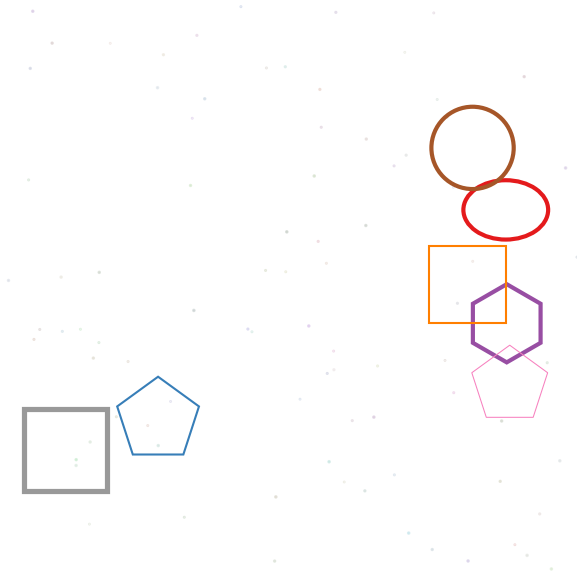[{"shape": "oval", "thickness": 2, "radius": 0.37, "center": [0.876, 0.636]}, {"shape": "pentagon", "thickness": 1, "radius": 0.37, "center": [0.274, 0.272]}, {"shape": "hexagon", "thickness": 2, "radius": 0.34, "center": [0.877, 0.439]}, {"shape": "square", "thickness": 1, "radius": 0.33, "center": [0.809, 0.507]}, {"shape": "circle", "thickness": 2, "radius": 0.36, "center": [0.818, 0.743]}, {"shape": "pentagon", "thickness": 0.5, "radius": 0.35, "center": [0.883, 0.332]}, {"shape": "square", "thickness": 2.5, "radius": 0.36, "center": [0.113, 0.22]}]